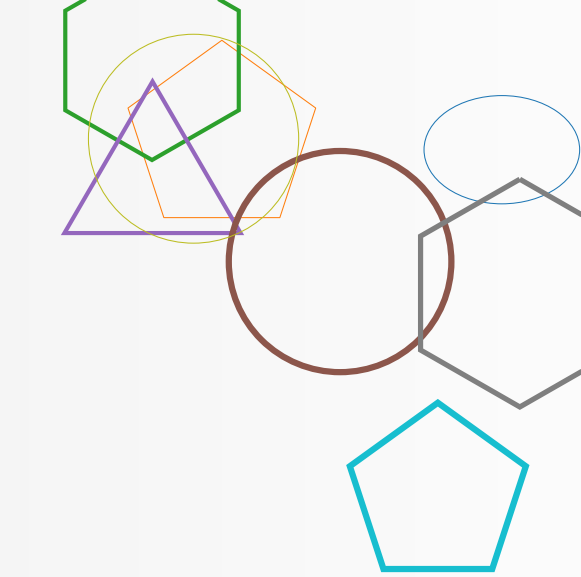[{"shape": "oval", "thickness": 0.5, "radius": 0.67, "center": [0.863, 0.74]}, {"shape": "pentagon", "thickness": 0.5, "radius": 0.85, "center": [0.382, 0.76]}, {"shape": "hexagon", "thickness": 2, "radius": 0.86, "center": [0.262, 0.894]}, {"shape": "triangle", "thickness": 2, "radius": 0.87, "center": [0.262, 0.683]}, {"shape": "circle", "thickness": 3, "radius": 0.96, "center": [0.585, 0.546]}, {"shape": "hexagon", "thickness": 2.5, "radius": 0.99, "center": [0.894, 0.492]}, {"shape": "circle", "thickness": 0.5, "radius": 0.9, "center": [0.333, 0.759]}, {"shape": "pentagon", "thickness": 3, "radius": 0.8, "center": [0.753, 0.143]}]